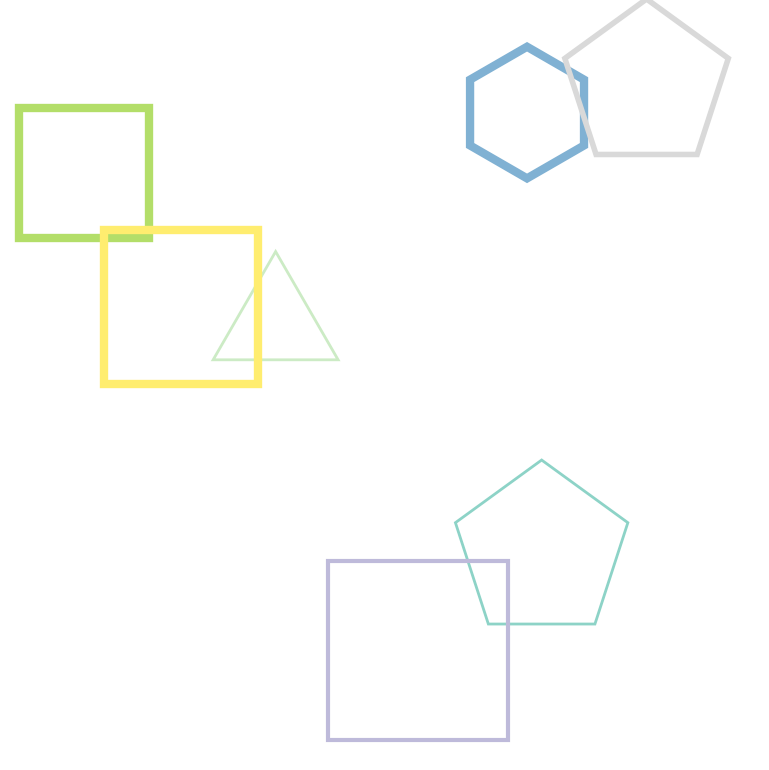[{"shape": "pentagon", "thickness": 1, "radius": 0.59, "center": [0.703, 0.285]}, {"shape": "square", "thickness": 1.5, "radius": 0.58, "center": [0.543, 0.155]}, {"shape": "hexagon", "thickness": 3, "radius": 0.43, "center": [0.684, 0.854]}, {"shape": "square", "thickness": 3, "radius": 0.42, "center": [0.109, 0.775]}, {"shape": "pentagon", "thickness": 2, "radius": 0.56, "center": [0.84, 0.89]}, {"shape": "triangle", "thickness": 1, "radius": 0.47, "center": [0.358, 0.58]}, {"shape": "square", "thickness": 3, "radius": 0.5, "center": [0.236, 0.601]}]